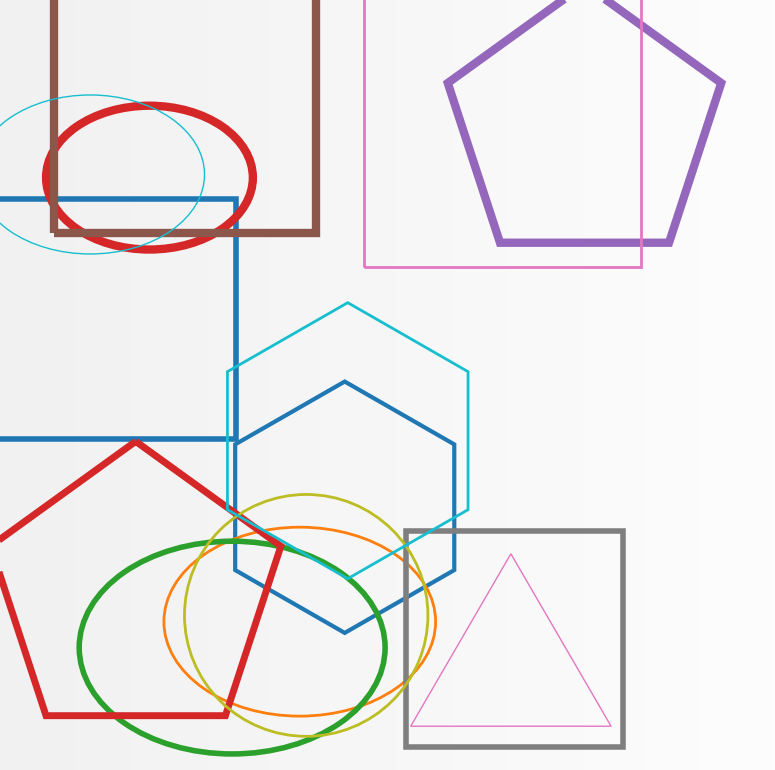[{"shape": "square", "thickness": 2, "radius": 0.78, "center": [0.149, 0.585]}, {"shape": "hexagon", "thickness": 1.5, "radius": 0.82, "center": [0.445, 0.341]}, {"shape": "oval", "thickness": 1, "radius": 0.88, "center": [0.387, 0.193]}, {"shape": "oval", "thickness": 2, "radius": 0.99, "center": [0.3, 0.159]}, {"shape": "pentagon", "thickness": 2.5, "radius": 0.98, "center": [0.175, 0.23]}, {"shape": "oval", "thickness": 3, "radius": 0.67, "center": [0.193, 0.769]}, {"shape": "pentagon", "thickness": 3, "radius": 0.93, "center": [0.754, 0.835]}, {"shape": "square", "thickness": 3, "radius": 0.84, "center": [0.239, 0.866]}, {"shape": "triangle", "thickness": 0.5, "radius": 0.75, "center": [0.659, 0.131]}, {"shape": "square", "thickness": 1, "radius": 0.89, "center": [0.648, 0.832]}, {"shape": "square", "thickness": 2, "radius": 0.7, "center": [0.664, 0.17]}, {"shape": "circle", "thickness": 1, "radius": 0.79, "center": [0.395, 0.201]}, {"shape": "hexagon", "thickness": 1, "radius": 0.9, "center": [0.449, 0.428]}, {"shape": "oval", "thickness": 0.5, "radius": 0.74, "center": [0.116, 0.773]}]